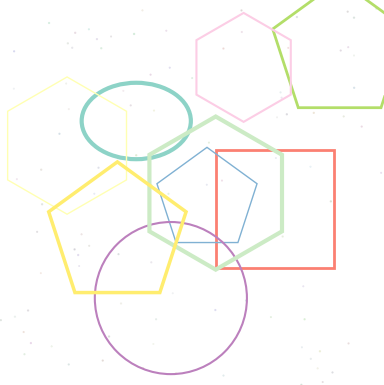[{"shape": "oval", "thickness": 3, "radius": 0.71, "center": [0.354, 0.686]}, {"shape": "hexagon", "thickness": 1, "radius": 0.89, "center": [0.174, 0.622]}, {"shape": "square", "thickness": 2, "radius": 0.77, "center": [0.714, 0.458]}, {"shape": "pentagon", "thickness": 1, "radius": 0.68, "center": [0.538, 0.481]}, {"shape": "pentagon", "thickness": 2, "radius": 0.91, "center": [0.882, 0.868]}, {"shape": "hexagon", "thickness": 1.5, "radius": 0.71, "center": [0.633, 0.825]}, {"shape": "circle", "thickness": 1.5, "radius": 0.99, "center": [0.444, 0.226]}, {"shape": "hexagon", "thickness": 3, "radius": 0.99, "center": [0.56, 0.499]}, {"shape": "pentagon", "thickness": 2.5, "radius": 0.94, "center": [0.305, 0.392]}]